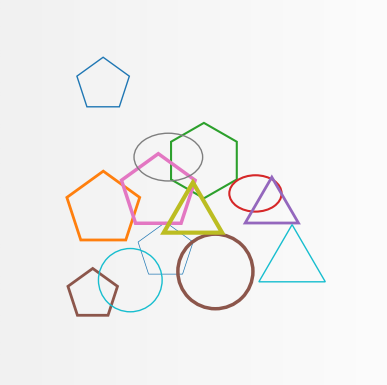[{"shape": "pentagon", "thickness": 1, "radius": 0.36, "center": [0.266, 0.78]}, {"shape": "pentagon", "thickness": 0.5, "radius": 0.37, "center": [0.427, 0.348]}, {"shape": "pentagon", "thickness": 2, "radius": 0.49, "center": [0.267, 0.457]}, {"shape": "hexagon", "thickness": 1.5, "radius": 0.49, "center": [0.526, 0.583]}, {"shape": "oval", "thickness": 1.5, "radius": 0.34, "center": [0.659, 0.498]}, {"shape": "triangle", "thickness": 2, "radius": 0.4, "center": [0.701, 0.46]}, {"shape": "circle", "thickness": 2.5, "radius": 0.48, "center": [0.556, 0.295]}, {"shape": "pentagon", "thickness": 2, "radius": 0.34, "center": [0.239, 0.235]}, {"shape": "pentagon", "thickness": 2.5, "radius": 0.5, "center": [0.409, 0.501]}, {"shape": "oval", "thickness": 1, "radius": 0.44, "center": [0.434, 0.592]}, {"shape": "triangle", "thickness": 3, "radius": 0.44, "center": [0.498, 0.439]}, {"shape": "triangle", "thickness": 1, "radius": 0.49, "center": [0.754, 0.318]}, {"shape": "circle", "thickness": 1, "radius": 0.41, "center": [0.336, 0.272]}]